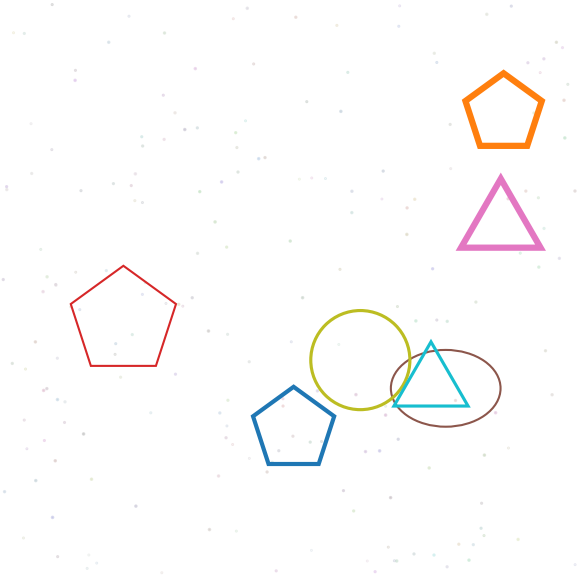[{"shape": "pentagon", "thickness": 2, "radius": 0.37, "center": [0.508, 0.255]}, {"shape": "pentagon", "thickness": 3, "radius": 0.35, "center": [0.872, 0.803]}, {"shape": "pentagon", "thickness": 1, "radius": 0.48, "center": [0.214, 0.443]}, {"shape": "oval", "thickness": 1, "radius": 0.47, "center": [0.772, 0.327]}, {"shape": "triangle", "thickness": 3, "radius": 0.4, "center": [0.867, 0.61]}, {"shape": "circle", "thickness": 1.5, "radius": 0.43, "center": [0.624, 0.376]}, {"shape": "triangle", "thickness": 1.5, "radius": 0.37, "center": [0.746, 0.333]}]